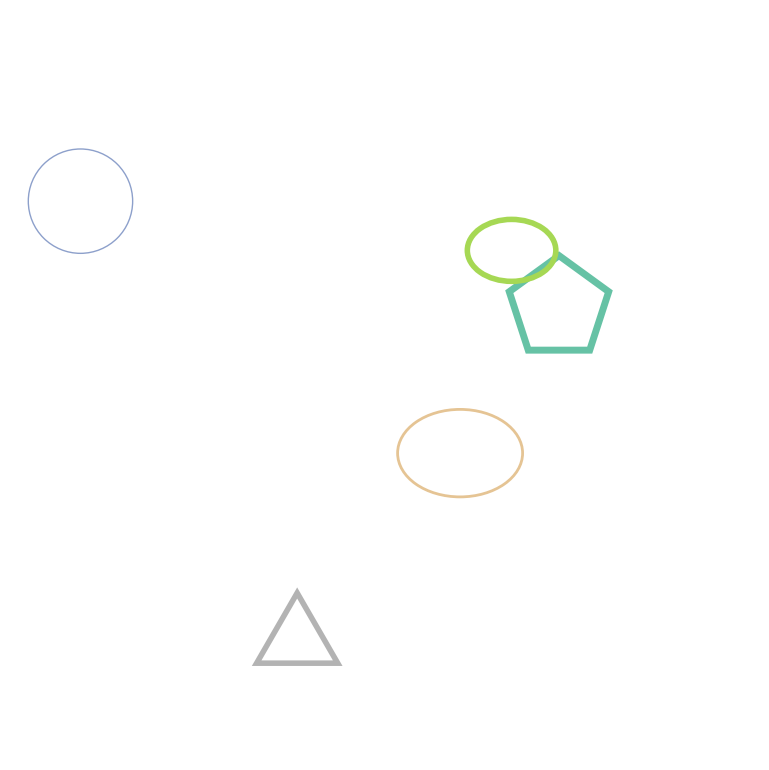[{"shape": "pentagon", "thickness": 2.5, "radius": 0.34, "center": [0.726, 0.6]}, {"shape": "circle", "thickness": 0.5, "radius": 0.34, "center": [0.105, 0.739]}, {"shape": "oval", "thickness": 2, "radius": 0.29, "center": [0.664, 0.675]}, {"shape": "oval", "thickness": 1, "radius": 0.41, "center": [0.598, 0.412]}, {"shape": "triangle", "thickness": 2, "radius": 0.3, "center": [0.386, 0.169]}]